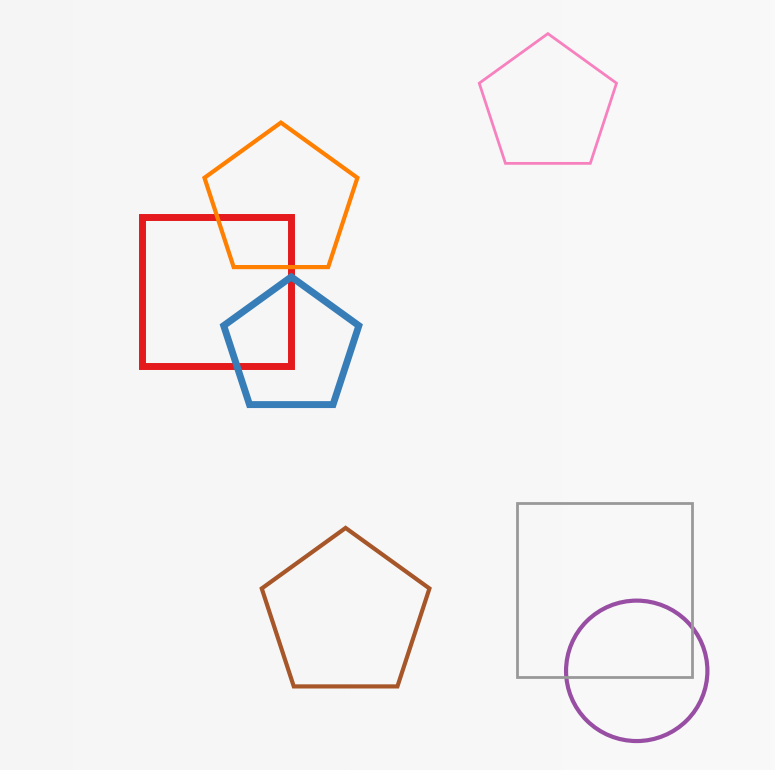[{"shape": "square", "thickness": 2.5, "radius": 0.48, "center": [0.279, 0.622]}, {"shape": "pentagon", "thickness": 2.5, "radius": 0.46, "center": [0.376, 0.549]}, {"shape": "circle", "thickness": 1.5, "radius": 0.46, "center": [0.822, 0.129]}, {"shape": "pentagon", "thickness": 1.5, "radius": 0.52, "center": [0.362, 0.737]}, {"shape": "pentagon", "thickness": 1.5, "radius": 0.57, "center": [0.446, 0.201]}, {"shape": "pentagon", "thickness": 1, "radius": 0.47, "center": [0.707, 0.863]}, {"shape": "square", "thickness": 1, "radius": 0.56, "center": [0.78, 0.234]}]